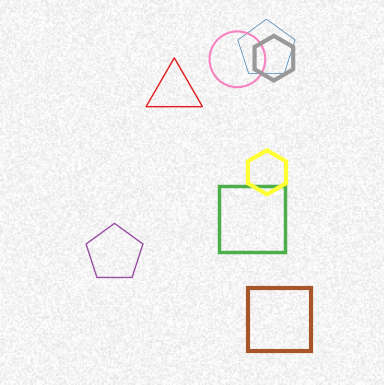[{"shape": "triangle", "thickness": 1, "radius": 0.42, "center": [0.453, 0.765]}, {"shape": "pentagon", "thickness": 0.5, "radius": 0.39, "center": [0.692, 0.872]}, {"shape": "square", "thickness": 2.5, "radius": 0.43, "center": [0.654, 0.432]}, {"shape": "pentagon", "thickness": 1, "radius": 0.39, "center": [0.297, 0.342]}, {"shape": "hexagon", "thickness": 3, "radius": 0.29, "center": [0.693, 0.552]}, {"shape": "square", "thickness": 3, "radius": 0.41, "center": [0.726, 0.17]}, {"shape": "circle", "thickness": 1.5, "radius": 0.36, "center": [0.617, 0.846]}, {"shape": "hexagon", "thickness": 3, "radius": 0.29, "center": [0.711, 0.849]}]